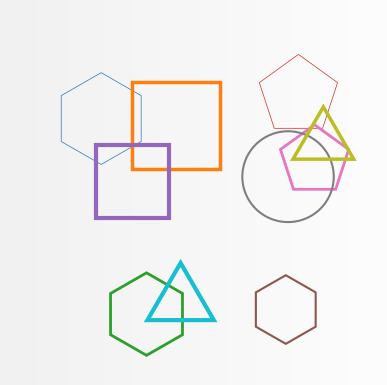[{"shape": "hexagon", "thickness": 0.5, "radius": 0.6, "center": [0.261, 0.692]}, {"shape": "square", "thickness": 2.5, "radius": 0.57, "center": [0.454, 0.674]}, {"shape": "hexagon", "thickness": 2, "radius": 0.54, "center": [0.378, 0.184]}, {"shape": "pentagon", "thickness": 0.5, "radius": 0.53, "center": [0.77, 0.753]}, {"shape": "square", "thickness": 3, "radius": 0.47, "center": [0.342, 0.528]}, {"shape": "hexagon", "thickness": 1.5, "radius": 0.45, "center": [0.737, 0.196]}, {"shape": "pentagon", "thickness": 2, "radius": 0.46, "center": [0.812, 0.583]}, {"shape": "circle", "thickness": 1.5, "radius": 0.59, "center": [0.743, 0.541]}, {"shape": "triangle", "thickness": 2.5, "radius": 0.45, "center": [0.834, 0.632]}, {"shape": "triangle", "thickness": 3, "radius": 0.49, "center": [0.466, 0.218]}]